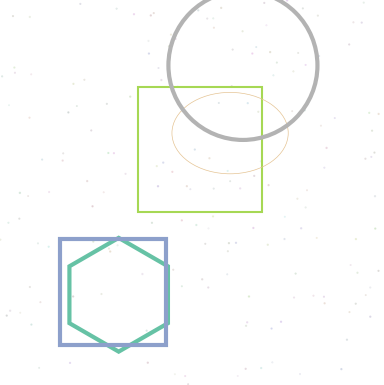[{"shape": "hexagon", "thickness": 3, "radius": 0.74, "center": [0.308, 0.234]}, {"shape": "square", "thickness": 3, "radius": 0.69, "center": [0.293, 0.241]}, {"shape": "square", "thickness": 1.5, "radius": 0.81, "center": [0.52, 0.612]}, {"shape": "oval", "thickness": 0.5, "radius": 0.76, "center": [0.598, 0.654]}, {"shape": "circle", "thickness": 3, "radius": 0.97, "center": [0.631, 0.83]}]